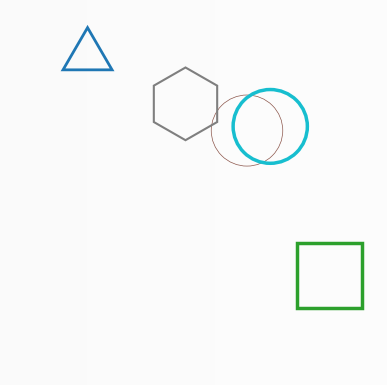[{"shape": "triangle", "thickness": 2, "radius": 0.37, "center": [0.226, 0.855]}, {"shape": "square", "thickness": 2.5, "radius": 0.42, "center": [0.851, 0.284]}, {"shape": "circle", "thickness": 0.5, "radius": 0.46, "center": [0.637, 0.661]}, {"shape": "hexagon", "thickness": 1.5, "radius": 0.47, "center": [0.479, 0.73]}, {"shape": "circle", "thickness": 2.5, "radius": 0.48, "center": [0.697, 0.672]}]